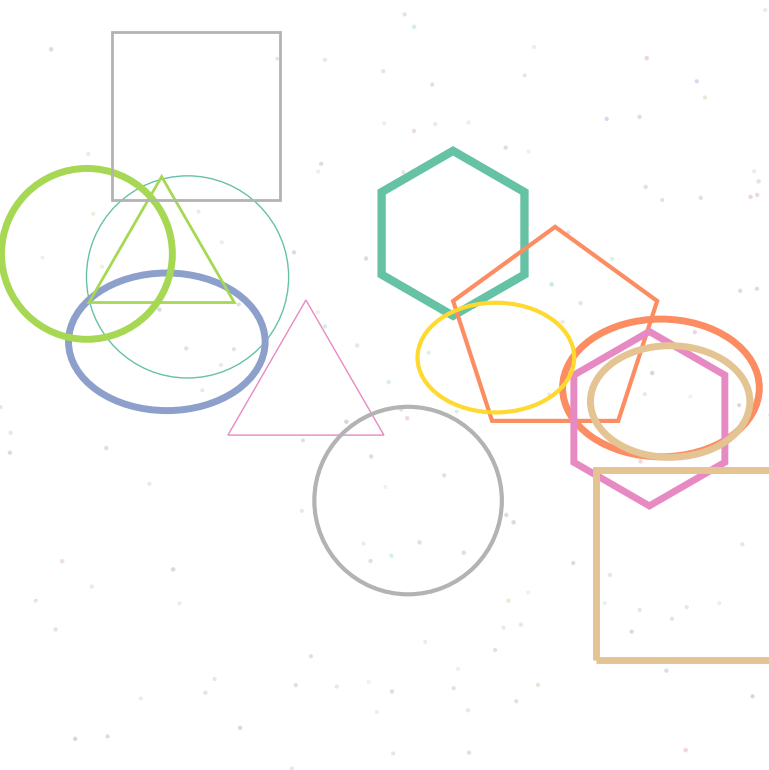[{"shape": "circle", "thickness": 0.5, "radius": 0.66, "center": [0.244, 0.64]}, {"shape": "hexagon", "thickness": 3, "radius": 0.54, "center": [0.588, 0.697]}, {"shape": "pentagon", "thickness": 1.5, "radius": 0.7, "center": [0.721, 0.566]}, {"shape": "oval", "thickness": 2.5, "radius": 0.64, "center": [0.858, 0.496]}, {"shape": "oval", "thickness": 2.5, "radius": 0.64, "center": [0.217, 0.556]}, {"shape": "hexagon", "thickness": 2.5, "radius": 0.57, "center": [0.843, 0.456]}, {"shape": "triangle", "thickness": 0.5, "radius": 0.58, "center": [0.397, 0.493]}, {"shape": "circle", "thickness": 2.5, "radius": 0.55, "center": [0.113, 0.67]}, {"shape": "triangle", "thickness": 1, "radius": 0.55, "center": [0.21, 0.662]}, {"shape": "oval", "thickness": 1.5, "radius": 0.51, "center": [0.644, 0.536]}, {"shape": "square", "thickness": 2.5, "radius": 0.62, "center": [0.898, 0.266]}, {"shape": "oval", "thickness": 2.5, "radius": 0.52, "center": [0.87, 0.479]}, {"shape": "square", "thickness": 1, "radius": 0.55, "center": [0.255, 0.849]}, {"shape": "circle", "thickness": 1.5, "radius": 0.61, "center": [0.53, 0.35]}]